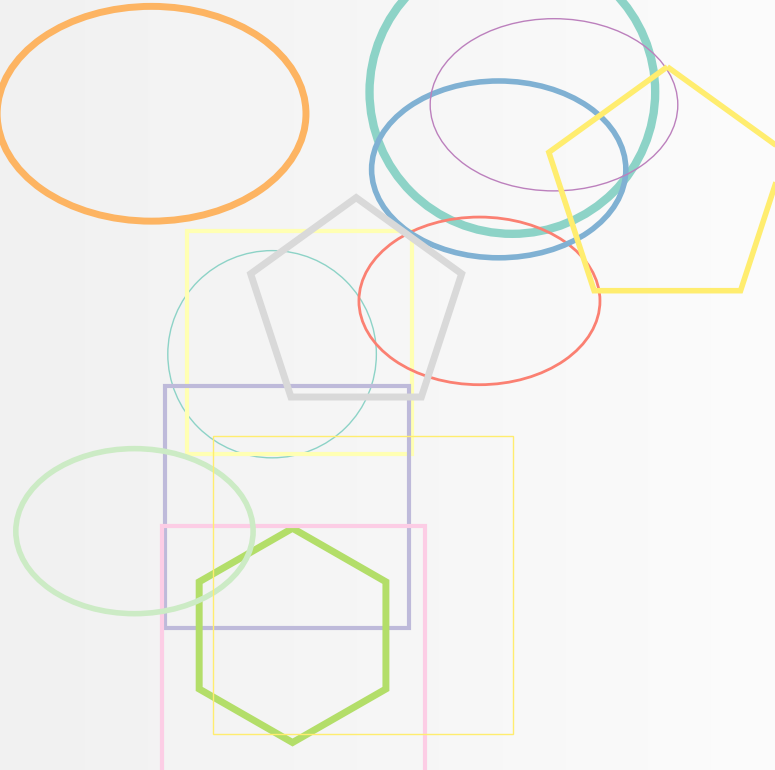[{"shape": "circle", "thickness": 3, "radius": 0.92, "center": [0.661, 0.881]}, {"shape": "circle", "thickness": 0.5, "radius": 0.67, "center": [0.351, 0.54]}, {"shape": "square", "thickness": 1.5, "radius": 0.72, "center": [0.387, 0.555]}, {"shape": "square", "thickness": 1.5, "radius": 0.79, "center": [0.371, 0.342]}, {"shape": "oval", "thickness": 1, "radius": 0.78, "center": [0.619, 0.609]}, {"shape": "oval", "thickness": 2, "radius": 0.82, "center": [0.644, 0.78]}, {"shape": "oval", "thickness": 2.5, "radius": 1.0, "center": [0.196, 0.852]}, {"shape": "hexagon", "thickness": 2.5, "radius": 0.7, "center": [0.377, 0.175]}, {"shape": "square", "thickness": 1.5, "radius": 0.85, "center": [0.378, 0.147]}, {"shape": "pentagon", "thickness": 2.5, "radius": 0.72, "center": [0.46, 0.6]}, {"shape": "oval", "thickness": 0.5, "radius": 0.8, "center": [0.715, 0.864]}, {"shape": "oval", "thickness": 2, "radius": 0.77, "center": [0.173, 0.31]}, {"shape": "pentagon", "thickness": 2, "radius": 0.8, "center": [0.861, 0.753]}, {"shape": "square", "thickness": 0.5, "radius": 0.97, "center": [0.468, 0.24]}]